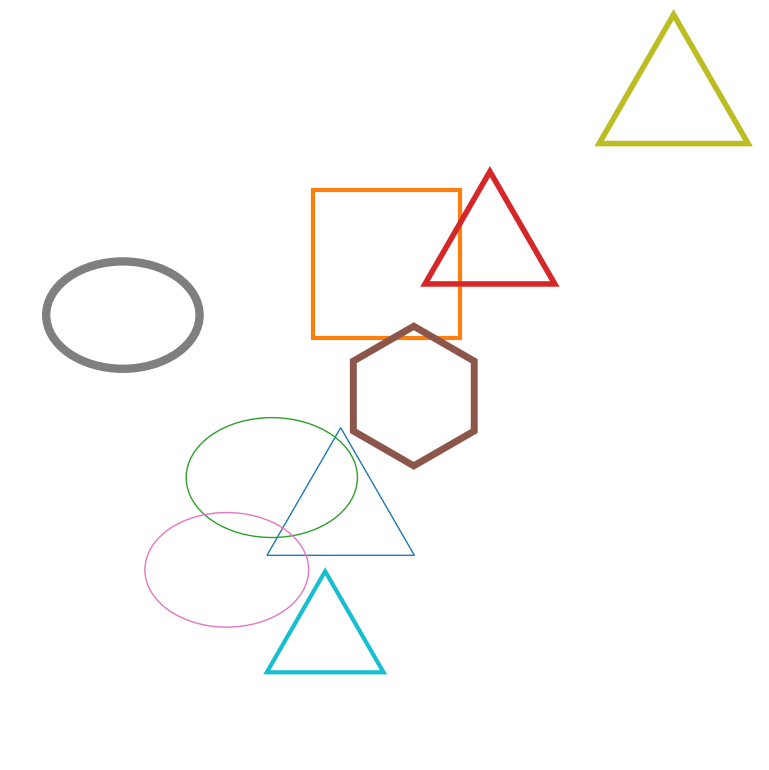[{"shape": "triangle", "thickness": 0.5, "radius": 0.55, "center": [0.442, 0.334]}, {"shape": "square", "thickness": 1.5, "radius": 0.48, "center": [0.502, 0.657]}, {"shape": "oval", "thickness": 0.5, "radius": 0.56, "center": [0.353, 0.38]}, {"shape": "triangle", "thickness": 2, "radius": 0.49, "center": [0.636, 0.68]}, {"shape": "hexagon", "thickness": 2.5, "radius": 0.45, "center": [0.537, 0.486]}, {"shape": "oval", "thickness": 0.5, "radius": 0.53, "center": [0.295, 0.26]}, {"shape": "oval", "thickness": 3, "radius": 0.5, "center": [0.16, 0.591]}, {"shape": "triangle", "thickness": 2, "radius": 0.56, "center": [0.875, 0.869]}, {"shape": "triangle", "thickness": 1.5, "radius": 0.44, "center": [0.422, 0.171]}]